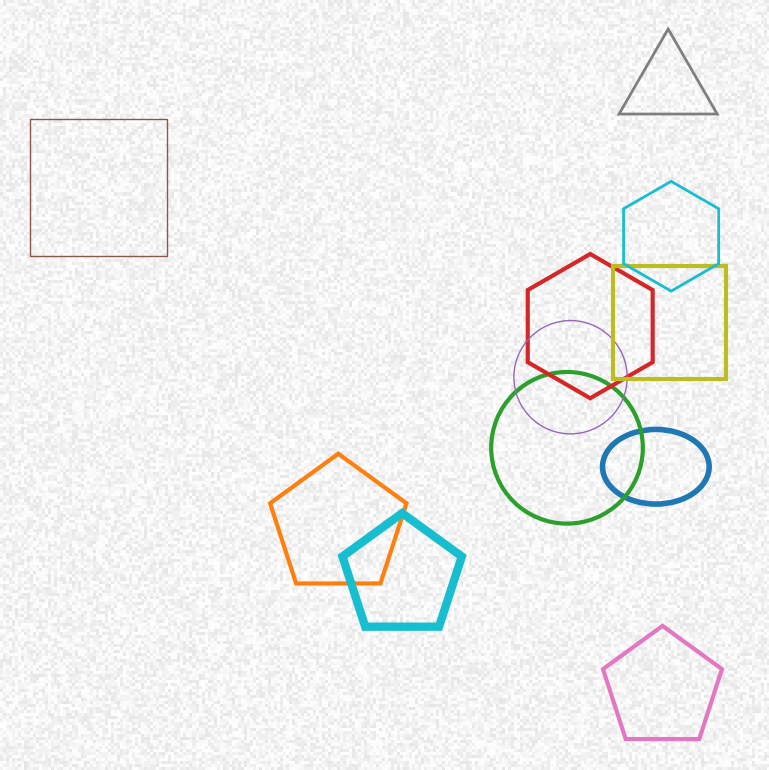[{"shape": "oval", "thickness": 2, "radius": 0.35, "center": [0.852, 0.394]}, {"shape": "pentagon", "thickness": 1.5, "radius": 0.47, "center": [0.439, 0.318]}, {"shape": "circle", "thickness": 1.5, "radius": 0.49, "center": [0.736, 0.418]}, {"shape": "hexagon", "thickness": 1.5, "radius": 0.47, "center": [0.767, 0.576]}, {"shape": "circle", "thickness": 0.5, "radius": 0.37, "center": [0.741, 0.51]}, {"shape": "square", "thickness": 0.5, "radius": 0.45, "center": [0.128, 0.756]}, {"shape": "pentagon", "thickness": 1.5, "radius": 0.41, "center": [0.86, 0.106]}, {"shape": "triangle", "thickness": 1, "radius": 0.37, "center": [0.868, 0.889]}, {"shape": "square", "thickness": 1.5, "radius": 0.37, "center": [0.869, 0.581]}, {"shape": "hexagon", "thickness": 1, "radius": 0.36, "center": [0.872, 0.693]}, {"shape": "pentagon", "thickness": 3, "radius": 0.41, "center": [0.522, 0.252]}]